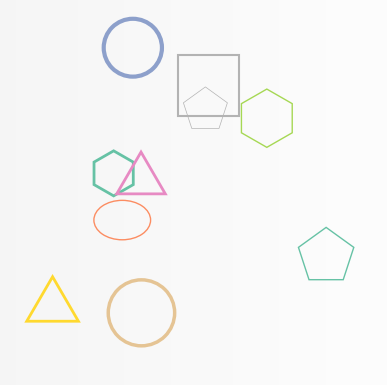[{"shape": "hexagon", "thickness": 2, "radius": 0.29, "center": [0.293, 0.55]}, {"shape": "pentagon", "thickness": 1, "radius": 0.38, "center": [0.842, 0.334]}, {"shape": "oval", "thickness": 1, "radius": 0.37, "center": [0.315, 0.428]}, {"shape": "circle", "thickness": 3, "radius": 0.38, "center": [0.343, 0.876]}, {"shape": "triangle", "thickness": 2, "radius": 0.36, "center": [0.364, 0.533]}, {"shape": "hexagon", "thickness": 1, "radius": 0.38, "center": [0.689, 0.693]}, {"shape": "triangle", "thickness": 2, "radius": 0.39, "center": [0.136, 0.204]}, {"shape": "circle", "thickness": 2.5, "radius": 0.43, "center": [0.365, 0.187]}, {"shape": "square", "thickness": 1.5, "radius": 0.39, "center": [0.538, 0.778]}, {"shape": "pentagon", "thickness": 0.5, "radius": 0.3, "center": [0.53, 0.715]}]